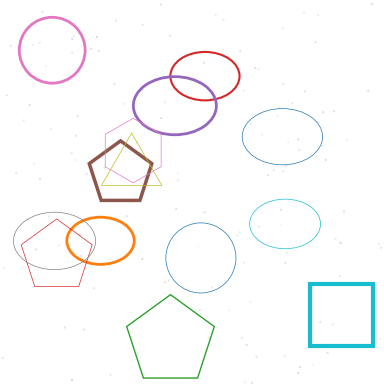[{"shape": "oval", "thickness": 0.5, "radius": 0.52, "center": [0.733, 0.645]}, {"shape": "circle", "thickness": 0.5, "radius": 0.46, "center": [0.522, 0.33]}, {"shape": "oval", "thickness": 2, "radius": 0.44, "center": [0.261, 0.375]}, {"shape": "pentagon", "thickness": 1, "radius": 0.6, "center": [0.443, 0.115]}, {"shape": "oval", "thickness": 1.5, "radius": 0.45, "center": [0.532, 0.802]}, {"shape": "pentagon", "thickness": 0.5, "radius": 0.48, "center": [0.147, 0.334]}, {"shape": "oval", "thickness": 2, "radius": 0.54, "center": [0.454, 0.725]}, {"shape": "pentagon", "thickness": 2.5, "radius": 0.43, "center": [0.313, 0.549]}, {"shape": "circle", "thickness": 2, "radius": 0.43, "center": [0.136, 0.87]}, {"shape": "hexagon", "thickness": 0.5, "radius": 0.42, "center": [0.346, 0.609]}, {"shape": "oval", "thickness": 0.5, "radius": 0.53, "center": [0.142, 0.374]}, {"shape": "triangle", "thickness": 0.5, "radius": 0.45, "center": [0.342, 0.564]}, {"shape": "oval", "thickness": 0.5, "radius": 0.46, "center": [0.74, 0.418]}, {"shape": "square", "thickness": 3, "radius": 0.41, "center": [0.887, 0.181]}]